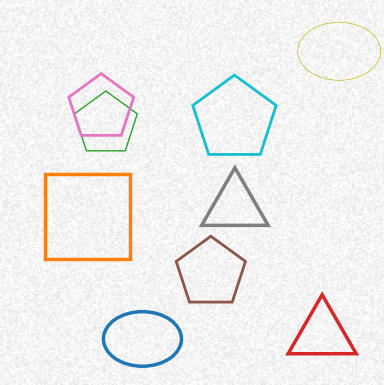[{"shape": "oval", "thickness": 2.5, "radius": 0.51, "center": [0.37, 0.12]}, {"shape": "square", "thickness": 2.5, "radius": 0.55, "center": [0.226, 0.438]}, {"shape": "pentagon", "thickness": 1, "radius": 0.43, "center": [0.275, 0.678]}, {"shape": "triangle", "thickness": 2.5, "radius": 0.51, "center": [0.837, 0.132]}, {"shape": "pentagon", "thickness": 2, "radius": 0.47, "center": [0.548, 0.292]}, {"shape": "pentagon", "thickness": 2, "radius": 0.44, "center": [0.263, 0.72]}, {"shape": "triangle", "thickness": 2.5, "radius": 0.5, "center": [0.61, 0.465]}, {"shape": "oval", "thickness": 0.5, "radius": 0.54, "center": [0.881, 0.867]}, {"shape": "pentagon", "thickness": 2, "radius": 0.57, "center": [0.609, 0.691]}]